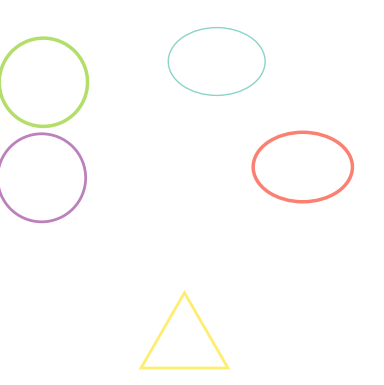[{"shape": "oval", "thickness": 1, "radius": 0.63, "center": [0.563, 0.84]}, {"shape": "oval", "thickness": 2.5, "radius": 0.64, "center": [0.787, 0.566]}, {"shape": "circle", "thickness": 2.5, "radius": 0.57, "center": [0.113, 0.786]}, {"shape": "circle", "thickness": 2, "radius": 0.57, "center": [0.108, 0.538]}, {"shape": "triangle", "thickness": 2, "radius": 0.65, "center": [0.479, 0.109]}]